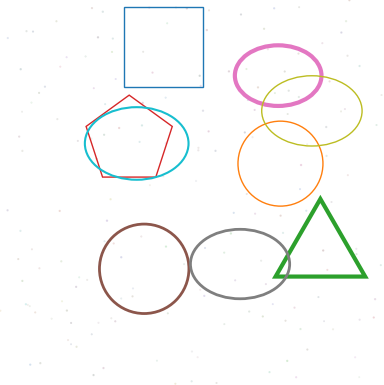[{"shape": "square", "thickness": 1, "radius": 0.52, "center": [0.425, 0.878]}, {"shape": "circle", "thickness": 1, "radius": 0.55, "center": [0.728, 0.575]}, {"shape": "triangle", "thickness": 3, "radius": 0.67, "center": [0.832, 0.349]}, {"shape": "pentagon", "thickness": 1, "radius": 0.59, "center": [0.336, 0.635]}, {"shape": "circle", "thickness": 2, "radius": 0.58, "center": [0.375, 0.302]}, {"shape": "oval", "thickness": 3, "radius": 0.56, "center": [0.723, 0.804]}, {"shape": "oval", "thickness": 2, "radius": 0.64, "center": [0.624, 0.314]}, {"shape": "oval", "thickness": 1, "radius": 0.65, "center": [0.81, 0.712]}, {"shape": "oval", "thickness": 1.5, "radius": 0.67, "center": [0.355, 0.627]}]